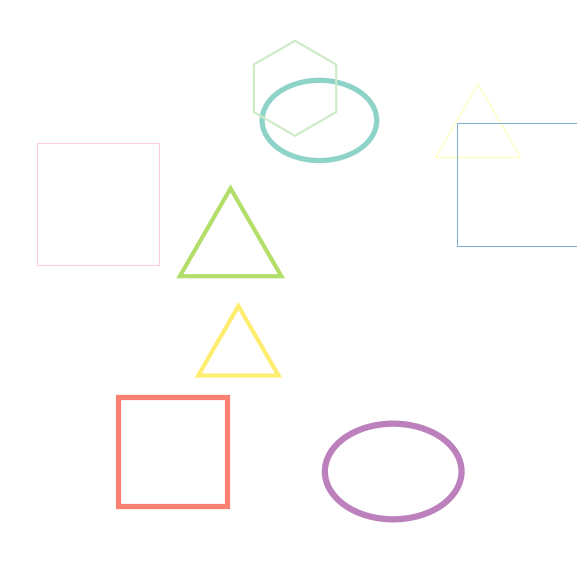[{"shape": "oval", "thickness": 2.5, "radius": 0.5, "center": [0.553, 0.791]}, {"shape": "triangle", "thickness": 0.5, "radius": 0.42, "center": [0.828, 0.769]}, {"shape": "square", "thickness": 2.5, "radius": 0.47, "center": [0.299, 0.217]}, {"shape": "square", "thickness": 0.5, "radius": 0.53, "center": [0.898, 0.68]}, {"shape": "triangle", "thickness": 2, "radius": 0.51, "center": [0.399, 0.572]}, {"shape": "square", "thickness": 0.5, "radius": 0.53, "center": [0.17, 0.646]}, {"shape": "oval", "thickness": 3, "radius": 0.59, "center": [0.681, 0.183]}, {"shape": "hexagon", "thickness": 1, "radius": 0.41, "center": [0.511, 0.846]}, {"shape": "triangle", "thickness": 2, "radius": 0.4, "center": [0.413, 0.389]}]